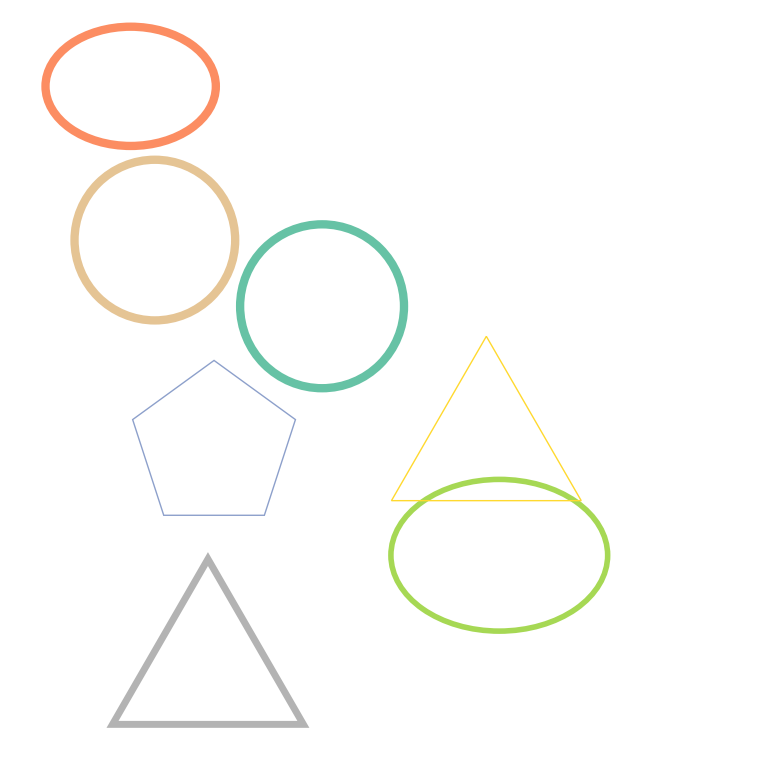[{"shape": "circle", "thickness": 3, "radius": 0.53, "center": [0.418, 0.602]}, {"shape": "oval", "thickness": 3, "radius": 0.55, "center": [0.17, 0.888]}, {"shape": "pentagon", "thickness": 0.5, "radius": 0.56, "center": [0.278, 0.421]}, {"shape": "oval", "thickness": 2, "radius": 0.7, "center": [0.648, 0.279]}, {"shape": "triangle", "thickness": 0.5, "radius": 0.71, "center": [0.632, 0.421]}, {"shape": "circle", "thickness": 3, "radius": 0.52, "center": [0.201, 0.688]}, {"shape": "triangle", "thickness": 2.5, "radius": 0.72, "center": [0.27, 0.131]}]